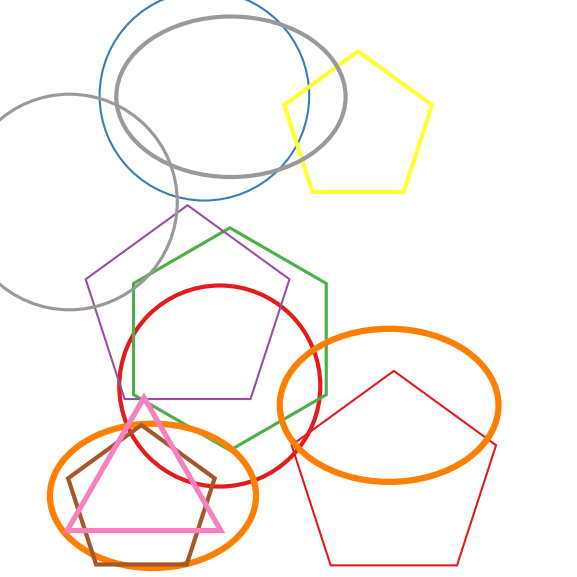[{"shape": "pentagon", "thickness": 1, "radius": 0.93, "center": [0.682, 0.171]}, {"shape": "circle", "thickness": 2, "radius": 0.87, "center": [0.381, 0.331]}, {"shape": "circle", "thickness": 1, "radius": 0.91, "center": [0.354, 0.833]}, {"shape": "hexagon", "thickness": 1.5, "radius": 0.96, "center": [0.398, 0.412]}, {"shape": "pentagon", "thickness": 1, "radius": 0.93, "center": [0.325, 0.458]}, {"shape": "oval", "thickness": 3, "radius": 0.89, "center": [0.265, 0.141]}, {"shape": "oval", "thickness": 3, "radius": 0.95, "center": [0.674, 0.297]}, {"shape": "pentagon", "thickness": 2, "radius": 0.67, "center": [0.62, 0.776]}, {"shape": "pentagon", "thickness": 2, "radius": 0.67, "center": [0.245, 0.13]}, {"shape": "triangle", "thickness": 2.5, "radius": 0.77, "center": [0.249, 0.157]}, {"shape": "oval", "thickness": 2, "radius": 0.99, "center": [0.4, 0.832]}, {"shape": "circle", "thickness": 1.5, "radius": 0.93, "center": [0.12, 0.649]}]